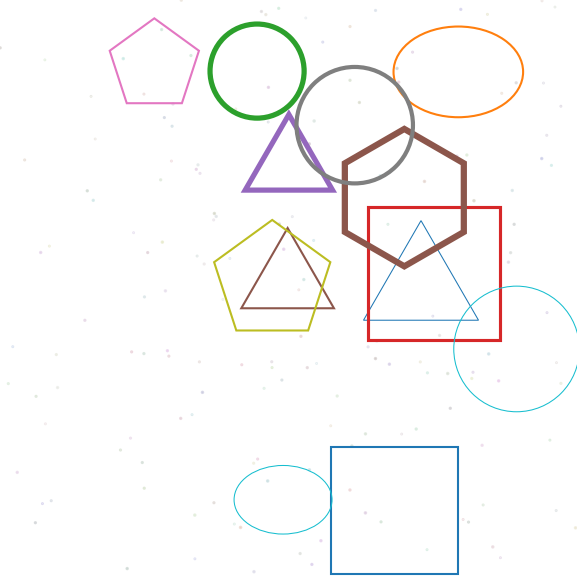[{"shape": "square", "thickness": 1, "radius": 0.55, "center": [0.684, 0.115]}, {"shape": "triangle", "thickness": 0.5, "radius": 0.57, "center": [0.729, 0.502]}, {"shape": "oval", "thickness": 1, "radius": 0.56, "center": [0.794, 0.875]}, {"shape": "circle", "thickness": 2.5, "radius": 0.41, "center": [0.445, 0.876]}, {"shape": "square", "thickness": 1.5, "radius": 0.57, "center": [0.752, 0.526]}, {"shape": "triangle", "thickness": 2.5, "radius": 0.44, "center": [0.5, 0.714]}, {"shape": "triangle", "thickness": 1, "radius": 0.46, "center": [0.498, 0.512]}, {"shape": "hexagon", "thickness": 3, "radius": 0.59, "center": [0.7, 0.657]}, {"shape": "pentagon", "thickness": 1, "radius": 0.41, "center": [0.267, 0.886]}, {"shape": "circle", "thickness": 2, "radius": 0.5, "center": [0.614, 0.782]}, {"shape": "pentagon", "thickness": 1, "radius": 0.53, "center": [0.471, 0.512]}, {"shape": "circle", "thickness": 0.5, "radius": 0.54, "center": [0.895, 0.395]}, {"shape": "oval", "thickness": 0.5, "radius": 0.42, "center": [0.49, 0.134]}]